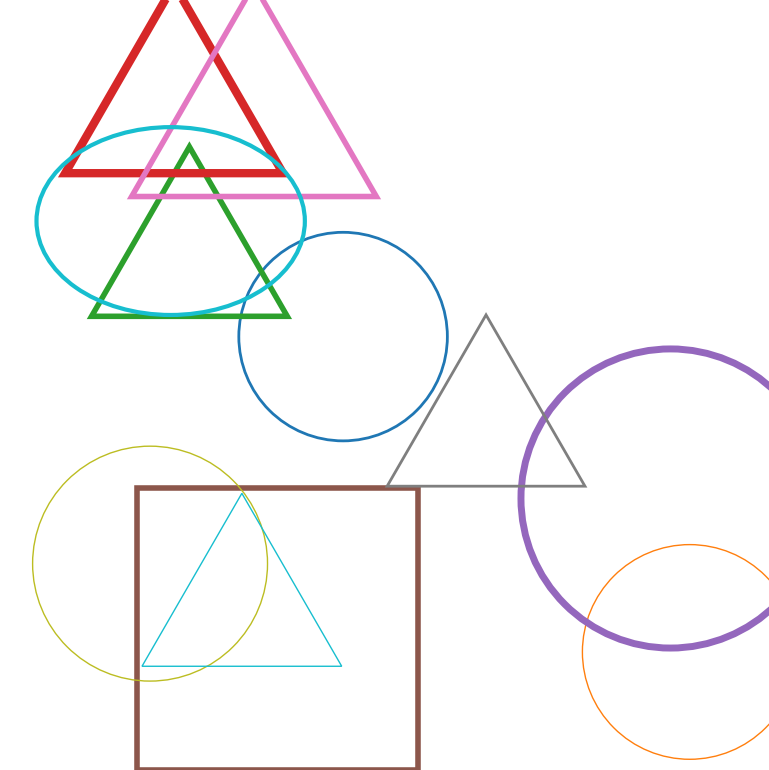[{"shape": "circle", "thickness": 1, "radius": 0.68, "center": [0.446, 0.563]}, {"shape": "circle", "thickness": 0.5, "radius": 0.7, "center": [0.896, 0.153]}, {"shape": "triangle", "thickness": 2, "radius": 0.73, "center": [0.246, 0.663]}, {"shape": "triangle", "thickness": 3, "radius": 0.82, "center": [0.226, 0.857]}, {"shape": "circle", "thickness": 2.5, "radius": 0.97, "center": [0.871, 0.353]}, {"shape": "square", "thickness": 2, "radius": 0.91, "center": [0.36, 0.183]}, {"shape": "triangle", "thickness": 2, "radius": 0.92, "center": [0.33, 0.836]}, {"shape": "triangle", "thickness": 1, "radius": 0.74, "center": [0.631, 0.443]}, {"shape": "circle", "thickness": 0.5, "radius": 0.76, "center": [0.195, 0.268]}, {"shape": "triangle", "thickness": 0.5, "radius": 0.75, "center": [0.314, 0.21]}, {"shape": "oval", "thickness": 1.5, "radius": 0.87, "center": [0.222, 0.713]}]